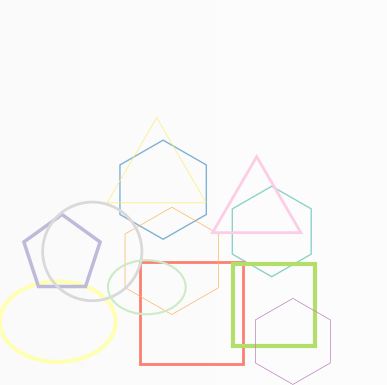[{"shape": "hexagon", "thickness": 1, "radius": 0.59, "center": [0.701, 0.399]}, {"shape": "oval", "thickness": 3, "radius": 0.75, "center": [0.149, 0.165]}, {"shape": "pentagon", "thickness": 2.5, "radius": 0.52, "center": [0.16, 0.339]}, {"shape": "square", "thickness": 2, "radius": 0.66, "center": [0.494, 0.187]}, {"shape": "hexagon", "thickness": 1, "radius": 0.64, "center": [0.421, 0.507]}, {"shape": "hexagon", "thickness": 0.5, "radius": 0.7, "center": [0.443, 0.322]}, {"shape": "square", "thickness": 3, "radius": 0.53, "center": [0.706, 0.208]}, {"shape": "triangle", "thickness": 2, "radius": 0.66, "center": [0.662, 0.461]}, {"shape": "circle", "thickness": 2, "radius": 0.64, "center": [0.238, 0.347]}, {"shape": "hexagon", "thickness": 0.5, "radius": 0.56, "center": [0.756, 0.113]}, {"shape": "oval", "thickness": 1.5, "radius": 0.5, "center": [0.379, 0.254]}, {"shape": "triangle", "thickness": 0.5, "radius": 0.74, "center": [0.404, 0.547]}]